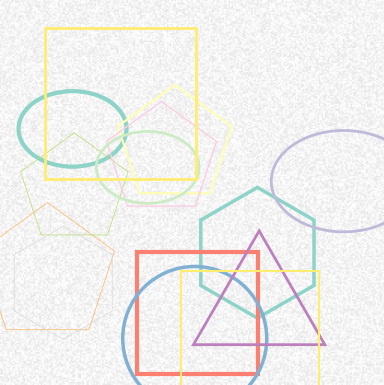[{"shape": "hexagon", "thickness": 2.5, "radius": 0.85, "center": [0.669, 0.343]}, {"shape": "oval", "thickness": 3, "radius": 0.7, "center": [0.188, 0.665]}, {"shape": "pentagon", "thickness": 1.5, "radius": 0.78, "center": [0.454, 0.624]}, {"shape": "oval", "thickness": 2, "radius": 0.94, "center": [0.893, 0.529]}, {"shape": "square", "thickness": 3, "radius": 0.79, "center": [0.513, 0.187]}, {"shape": "circle", "thickness": 2.5, "radius": 0.94, "center": [0.506, 0.121]}, {"shape": "pentagon", "thickness": 0.5, "radius": 0.91, "center": [0.123, 0.291]}, {"shape": "pentagon", "thickness": 0.5, "radius": 0.73, "center": [0.193, 0.508]}, {"shape": "pentagon", "thickness": 1, "radius": 0.75, "center": [0.419, 0.586]}, {"shape": "hexagon", "thickness": 0.5, "radius": 0.73, "center": [0.164, 0.266]}, {"shape": "triangle", "thickness": 2, "radius": 0.99, "center": [0.673, 0.203]}, {"shape": "oval", "thickness": 2, "radius": 0.67, "center": [0.384, 0.565]}, {"shape": "square", "thickness": 1.5, "radius": 0.89, "center": [0.649, 0.116]}, {"shape": "square", "thickness": 2, "radius": 0.98, "center": [0.314, 0.732]}]